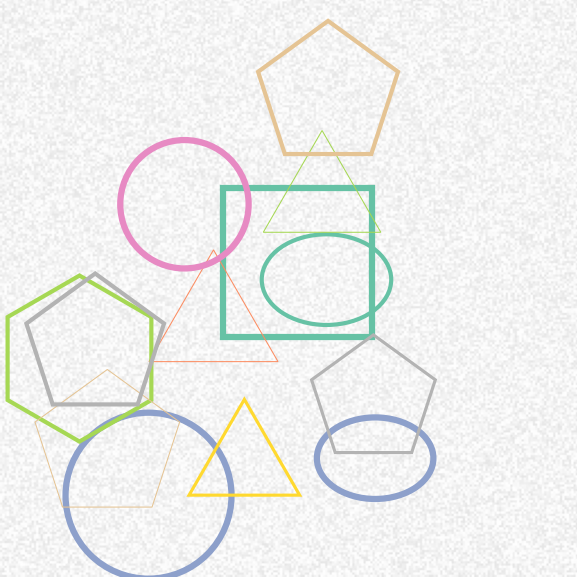[{"shape": "square", "thickness": 3, "radius": 0.64, "center": [0.515, 0.545]}, {"shape": "oval", "thickness": 2, "radius": 0.56, "center": [0.565, 0.515]}, {"shape": "triangle", "thickness": 0.5, "radius": 0.65, "center": [0.37, 0.437]}, {"shape": "circle", "thickness": 3, "radius": 0.72, "center": [0.257, 0.141]}, {"shape": "oval", "thickness": 3, "radius": 0.5, "center": [0.65, 0.206]}, {"shape": "circle", "thickness": 3, "radius": 0.56, "center": [0.319, 0.645]}, {"shape": "hexagon", "thickness": 2, "radius": 0.72, "center": [0.138, 0.378]}, {"shape": "triangle", "thickness": 0.5, "radius": 0.59, "center": [0.558, 0.656]}, {"shape": "triangle", "thickness": 1.5, "radius": 0.55, "center": [0.423, 0.197]}, {"shape": "pentagon", "thickness": 0.5, "radius": 0.66, "center": [0.186, 0.228]}, {"shape": "pentagon", "thickness": 2, "radius": 0.64, "center": [0.568, 0.835]}, {"shape": "pentagon", "thickness": 2, "radius": 0.63, "center": [0.165, 0.4]}, {"shape": "pentagon", "thickness": 1.5, "radius": 0.56, "center": [0.647, 0.307]}]